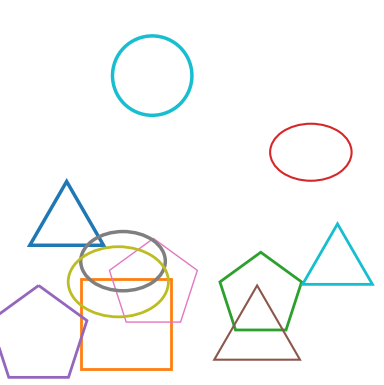[{"shape": "triangle", "thickness": 2.5, "radius": 0.55, "center": [0.173, 0.418]}, {"shape": "square", "thickness": 2, "radius": 0.59, "center": [0.327, 0.158]}, {"shape": "pentagon", "thickness": 2, "radius": 0.56, "center": [0.677, 0.233]}, {"shape": "oval", "thickness": 1.5, "radius": 0.53, "center": [0.807, 0.605]}, {"shape": "pentagon", "thickness": 2, "radius": 0.66, "center": [0.1, 0.127]}, {"shape": "triangle", "thickness": 1.5, "radius": 0.64, "center": [0.668, 0.13]}, {"shape": "pentagon", "thickness": 1, "radius": 0.6, "center": [0.398, 0.261]}, {"shape": "oval", "thickness": 2.5, "radius": 0.55, "center": [0.32, 0.322]}, {"shape": "oval", "thickness": 2, "radius": 0.65, "center": [0.307, 0.268]}, {"shape": "circle", "thickness": 2.5, "radius": 0.52, "center": [0.395, 0.804]}, {"shape": "triangle", "thickness": 2, "radius": 0.52, "center": [0.877, 0.314]}]